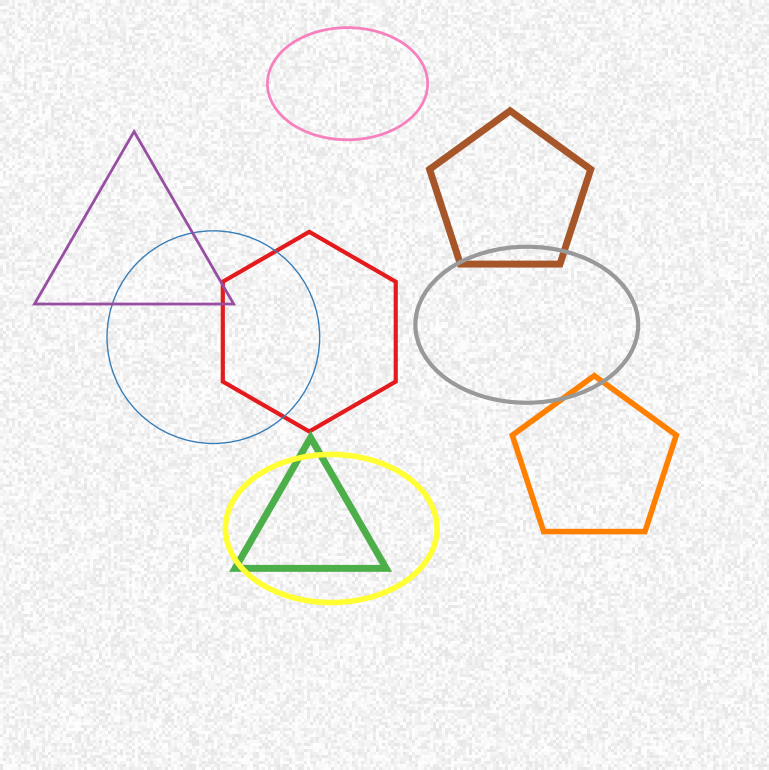[{"shape": "hexagon", "thickness": 1.5, "radius": 0.65, "center": [0.402, 0.569]}, {"shape": "circle", "thickness": 0.5, "radius": 0.69, "center": [0.277, 0.562]}, {"shape": "triangle", "thickness": 2.5, "radius": 0.57, "center": [0.403, 0.318]}, {"shape": "triangle", "thickness": 1, "radius": 0.75, "center": [0.174, 0.68]}, {"shape": "pentagon", "thickness": 2, "radius": 0.56, "center": [0.772, 0.4]}, {"shape": "oval", "thickness": 2, "radius": 0.69, "center": [0.43, 0.314]}, {"shape": "pentagon", "thickness": 2.5, "radius": 0.55, "center": [0.663, 0.746]}, {"shape": "oval", "thickness": 1, "radius": 0.52, "center": [0.451, 0.891]}, {"shape": "oval", "thickness": 1.5, "radius": 0.72, "center": [0.684, 0.578]}]